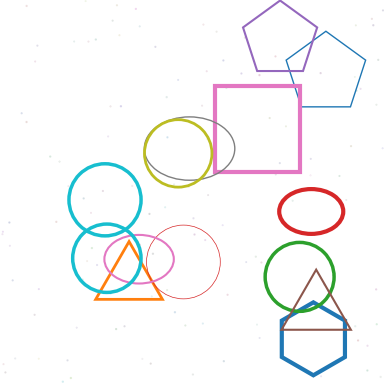[{"shape": "pentagon", "thickness": 1, "radius": 0.54, "center": [0.846, 0.81]}, {"shape": "hexagon", "thickness": 3, "radius": 0.47, "center": [0.814, 0.12]}, {"shape": "triangle", "thickness": 2, "radius": 0.5, "center": [0.335, 0.273]}, {"shape": "circle", "thickness": 2.5, "radius": 0.45, "center": [0.778, 0.281]}, {"shape": "circle", "thickness": 0.5, "radius": 0.48, "center": [0.476, 0.32]}, {"shape": "oval", "thickness": 3, "radius": 0.42, "center": [0.808, 0.451]}, {"shape": "pentagon", "thickness": 1.5, "radius": 0.51, "center": [0.728, 0.897]}, {"shape": "triangle", "thickness": 1.5, "radius": 0.52, "center": [0.821, 0.196]}, {"shape": "square", "thickness": 3, "radius": 0.55, "center": [0.669, 0.665]}, {"shape": "oval", "thickness": 1.5, "radius": 0.45, "center": [0.361, 0.327]}, {"shape": "oval", "thickness": 1, "radius": 0.59, "center": [0.492, 0.614]}, {"shape": "circle", "thickness": 2, "radius": 0.44, "center": [0.463, 0.602]}, {"shape": "circle", "thickness": 2.5, "radius": 0.44, "center": [0.278, 0.329]}, {"shape": "circle", "thickness": 2.5, "radius": 0.47, "center": [0.273, 0.481]}]